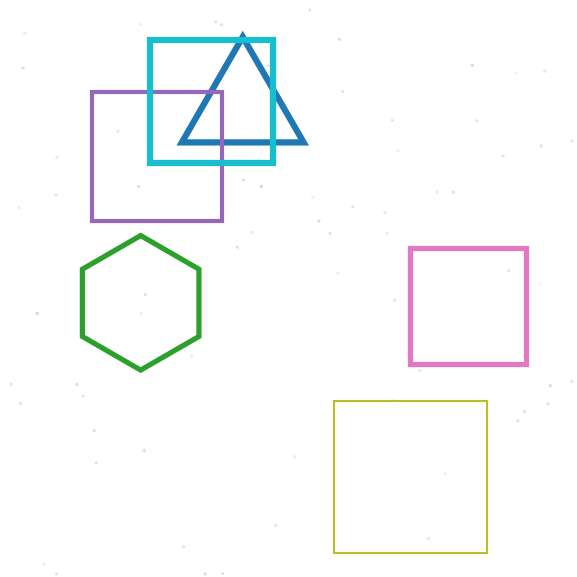[{"shape": "triangle", "thickness": 3, "radius": 0.61, "center": [0.42, 0.813]}, {"shape": "hexagon", "thickness": 2.5, "radius": 0.58, "center": [0.244, 0.475]}, {"shape": "square", "thickness": 2, "radius": 0.56, "center": [0.272, 0.729]}, {"shape": "square", "thickness": 2.5, "radius": 0.5, "center": [0.81, 0.469]}, {"shape": "square", "thickness": 1, "radius": 0.66, "center": [0.711, 0.174]}, {"shape": "square", "thickness": 3, "radius": 0.53, "center": [0.366, 0.823]}]